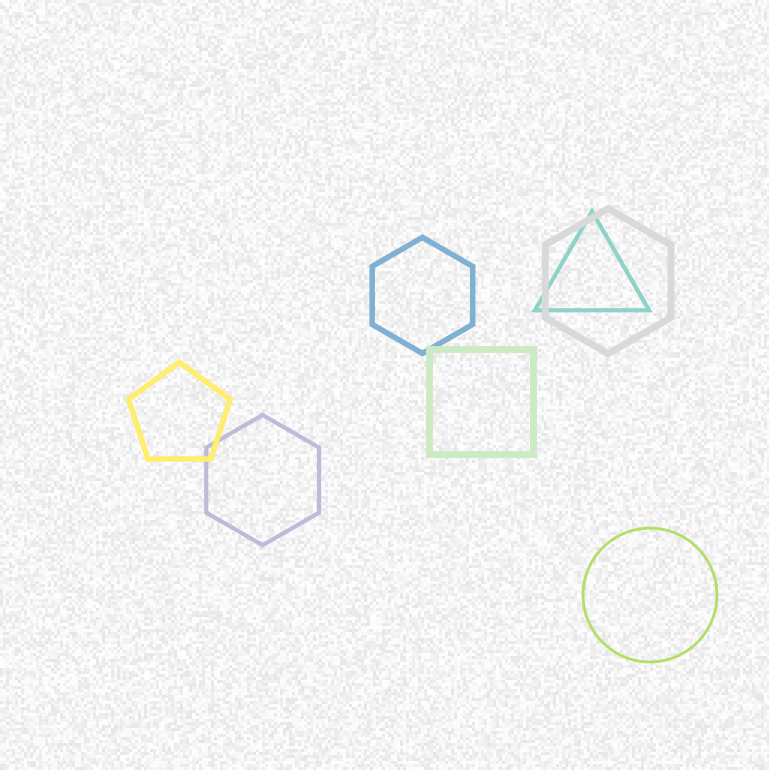[{"shape": "triangle", "thickness": 1.5, "radius": 0.43, "center": [0.769, 0.64]}, {"shape": "hexagon", "thickness": 1.5, "radius": 0.42, "center": [0.341, 0.377]}, {"shape": "hexagon", "thickness": 2, "radius": 0.38, "center": [0.549, 0.616]}, {"shape": "circle", "thickness": 1, "radius": 0.43, "center": [0.844, 0.227]}, {"shape": "hexagon", "thickness": 2.5, "radius": 0.47, "center": [0.79, 0.635]}, {"shape": "square", "thickness": 2.5, "radius": 0.34, "center": [0.625, 0.478]}, {"shape": "pentagon", "thickness": 2, "radius": 0.35, "center": [0.233, 0.46]}]